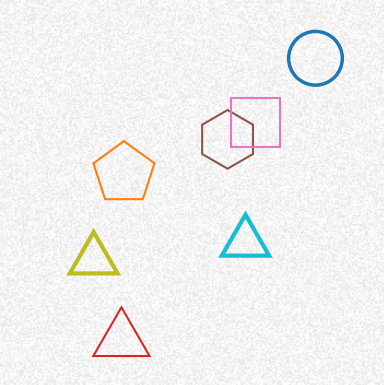[{"shape": "circle", "thickness": 2.5, "radius": 0.35, "center": [0.819, 0.849]}, {"shape": "pentagon", "thickness": 1.5, "radius": 0.42, "center": [0.322, 0.55]}, {"shape": "triangle", "thickness": 1.5, "radius": 0.42, "center": [0.315, 0.117]}, {"shape": "hexagon", "thickness": 1.5, "radius": 0.38, "center": [0.591, 0.638]}, {"shape": "square", "thickness": 1.5, "radius": 0.32, "center": [0.664, 0.682]}, {"shape": "triangle", "thickness": 3, "radius": 0.36, "center": [0.243, 0.326]}, {"shape": "triangle", "thickness": 3, "radius": 0.35, "center": [0.638, 0.371]}]